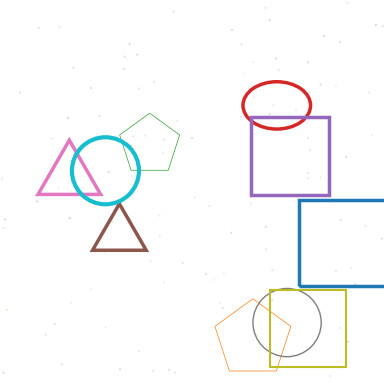[{"shape": "square", "thickness": 2.5, "radius": 0.56, "center": [0.889, 0.37]}, {"shape": "pentagon", "thickness": 0.5, "radius": 0.52, "center": [0.657, 0.12]}, {"shape": "pentagon", "thickness": 0.5, "radius": 0.41, "center": [0.389, 0.624]}, {"shape": "oval", "thickness": 2.5, "radius": 0.44, "center": [0.719, 0.726]}, {"shape": "square", "thickness": 2.5, "radius": 0.51, "center": [0.753, 0.595]}, {"shape": "triangle", "thickness": 2.5, "radius": 0.4, "center": [0.31, 0.39]}, {"shape": "triangle", "thickness": 2.5, "radius": 0.47, "center": [0.18, 0.542]}, {"shape": "circle", "thickness": 1, "radius": 0.44, "center": [0.746, 0.162]}, {"shape": "square", "thickness": 1.5, "radius": 0.5, "center": [0.799, 0.147]}, {"shape": "circle", "thickness": 3, "radius": 0.44, "center": [0.274, 0.556]}]